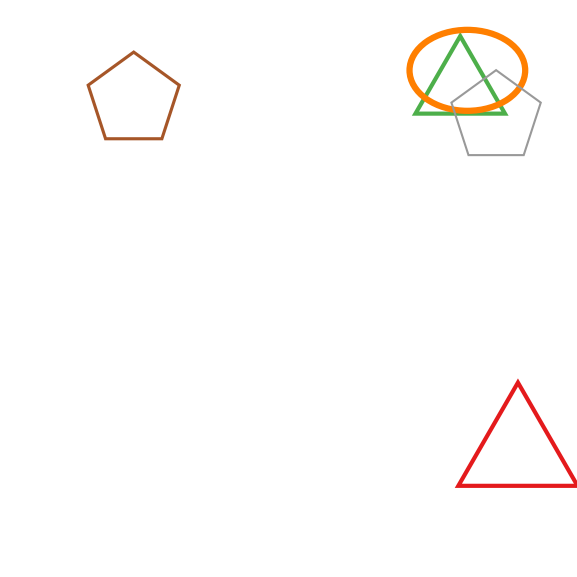[{"shape": "triangle", "thickness": 2, "radius": 0.6, "center": [0.897, 0.217]}, {"shape": "triangle", "thickness": 2, "radius": 0.45, "center": [0.797, 0.847]}, {"shape": "oval", "thickness": 3, "radius": 0.5, "center": [0.809, 0.877]}, {"shape": "pentagon", "thickness": 1.5, "radius": 0.41, "center": [0.232, 0.826]}, {"shape": "pentagon", "thickness": 1, "radius": 0.41, "center": [0.859, 0.796]}]